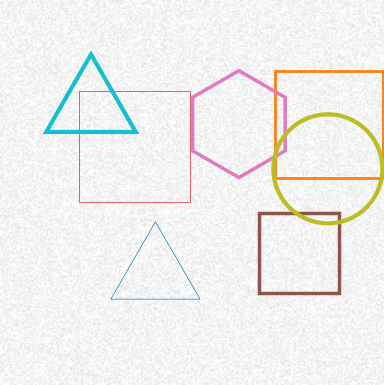[{"shape": "triangle", "thickness": 0.5, "radius": 0.67, "center": [0.404, 0.29]}, {"shape": "square", "thickness": 2, "radius": 0.7, "center": [0.855, 0.676]}, {"shape": "square", "thickness": 0.5, "radius": 0.72, "center": [0.35, 0.619]}, {"shape": "square", "thickness": 2.5, "radius": 0.52, "center": [0.776, 0.343]}, {"shape": "hexagon", "thickness": 2.5, "radius": 0.69, "center": [0.62, 0.678]}, {"shape": "circle", "thickness": 3, "radius": 0.71, "center": [0.852, 0.562]}, {"shape": "triangle", "thickness": 3, "radius": 0.67, "center": [0.236, 0.724]}]